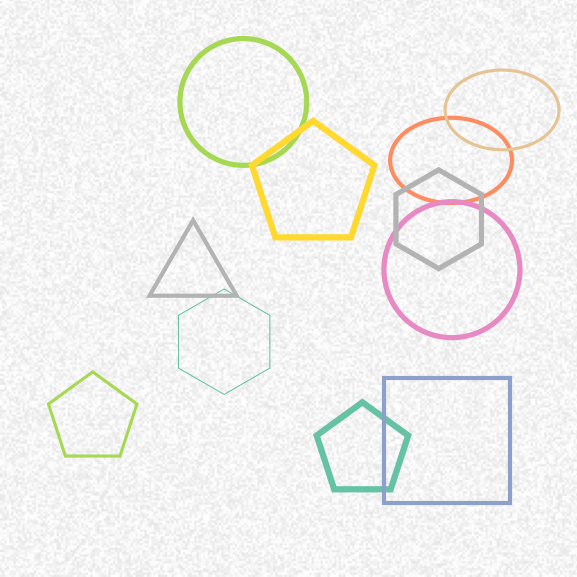[{"shape": "pentagon", "thickness": 3, "radius": 0.42, "center": [0.628, 0.219]}, {"shape": "hexagon", "thickness": 0.5, "radius": 0.46, "center": [0.388, 0.407]}, {"shape": "oval", "thickness": 2, "radius": 0.53, "center": [0.781, 0.721]}, {"shape": "square", "thickness": 2, "radius": 0.54, "center": [0.774, 0.236]}, {"shape": "circle", "thickness": 2.5, "radius": 0.59, "center": [0.783, 0.532]}, {"shape": "pentagon", "thickness": 1.5, "radius": 0.4, "center": [0.161, 0.275]}, {"shape": "circle", "thickness": 2.5, "radius": 0.55, "center": [0.421, 0.823]}, {"shape": "pentagon", "thickness": 3, "radius": 0.56, "center": [0.542, 0.678]}, {"shape": "oval", "thickness": 1.5, "radius": 0.49, "center": [0.869, 0.809]}, {"shape": "hexagon", "thickness": 2.5, "radius": 0.43, "center": [0.76, 0.62]}, {"shape": "triangle", "thickness": 2, "radius": 0.44, "center": [0.334, 0.531]}]